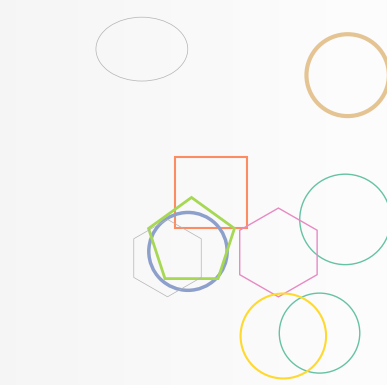[{"shape": "circle", "thickness": 1, "radius": 0.52, "center": [0.825, 0.135]}, {"shape": "circle", "thickness": 1, "radius": 0.59, "center": [0.891, 0.43]}, {"shape": "square", "thickness": 1.5, "radius": 0.46, "center": [0.544, 0.5]}, {"shape": "circle", "thickness": 2.5, "radius": 0.51, "center": [0.485, 0.347]}, {"shape": "hexagon", "thickness": 1, "radius": 0.58, "center": [0.718, 0.344]}, {"shape": "pentagon", "thickness": 2, "radius": 0.58, "center": [0.494, 0.371]}, {"shape": "circle", "thickness": 1.5, "radius": 0.55, "center": [0.731, 0.127]}, {"shape": "circle", "thickness": 3, "radius": 0.53, "center": [0.897, 0.805]}, {"shape": "oval", "thickness": 0.5, "radius": 0.59, "center": [0.366, 0.872]}, {"shape": "hexagon", "thickness": 0.5, "radius": 0.5, "center": [0.432, 0.33]}]